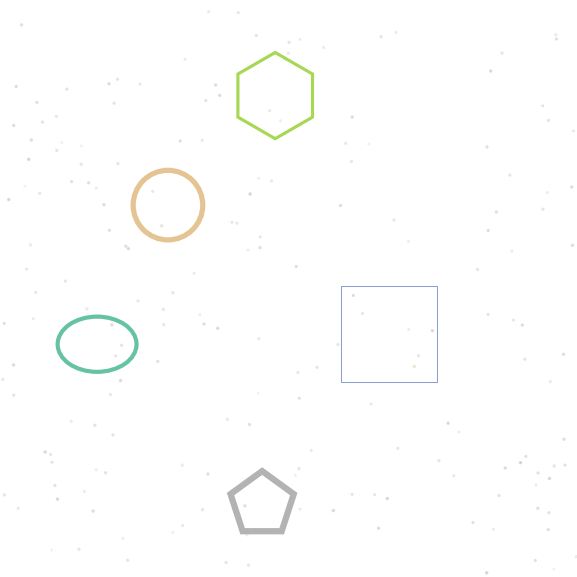[{"shape": "oval", "thickness": 2, "radius": 0.34, "center": [0.168, 0.403]}, {"shape": "square", "thickness": 0.5, "radius": 0.42, "center": [0.674, 0.42]}, {"shape": "hexagon", "thickness": 1.5, "radius": 0.37, "center": [0.477, 0.834]}, {"shape": "circle", "thickness": 2.5, "radius": 0.3, "center": [0.291, 0.644]}, {"shape": "pentagon", "thickness": 3, "radius": 0.29, "center": [0.454, 0.126]}]